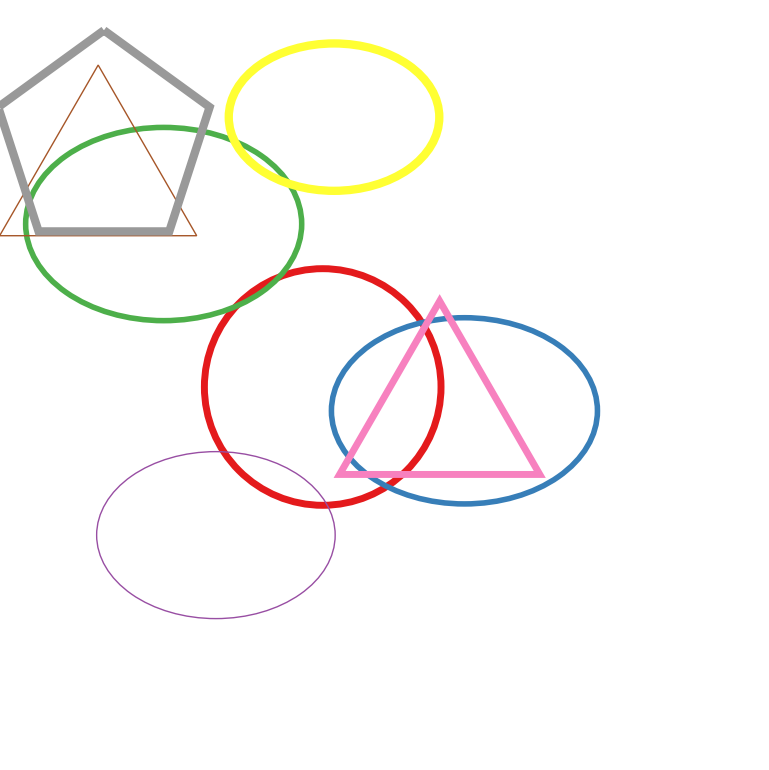[{"shape": "circle", "thickness": 2.5, "radius": 0.77, "center": [0.419, 0.497]}, {"shape": "oval", "thickness": 2, "radius": 0.86, "center": [0.603, 0.466]}, {"shape": "oval", "thickness": 2, "radius": 0.9, "center": [0.213, 0.709]}, {"shape": "oval", "thickness": 0.5, "radius": 0.77, "center": [0.28, 0.305]}, {"shape": "oval", "thickness": 3, "radius": 0.68, "center": [0.434, 0.848]}, {"shape": "triangle", "thickness": 0.5, "radius": 0.74, "center": [0.127, 0.768]}, {"shape": "triangle", "thickness": 2.5, "radius": 0.75, "center": [0.571, 0.459]}, {"shape": "pentagon", "thickness": 3, "radius": 0.72, "center": [0.135, 0.816]}]